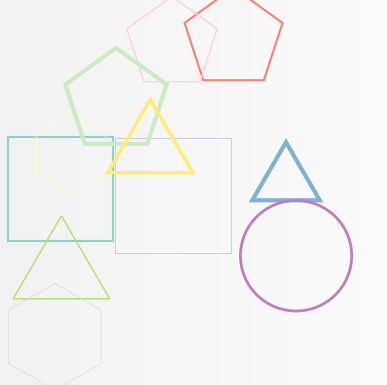[{"shape": "square", "thickness": 1.5, "radius": 0.67, "center": [0.156, 0.509]}, {"shape": "hexagon", "thickness": 0.5, "radius": 0.51, "center": [0.183, 0.601]}, {"shape": "square", "thickness": 0.5, "radius": 0.75, "center": [0.447, 0.492]}, {"shape": "pentagon", "thickness": 1.5, "radius": 0.66, "center": [0.603, 0.899]}, {"shape": "triangle", "thickness": 3, "radius": 0.5, "center": [0.738, 0.53]}, {"shape": "triangle", "thickness": 1, "radius": 0.72, "center": [0.159, 0.296]}, {"shape": "pentagon", "thickness": 1, "radius": 0.61, "center": [0.444, 0.887]}, {"shape": "hexagon", "thickness": 0.5, "radius": 0.69, "center": [0.141, 0.125]}, {"shape": "circle", "thickness": 2, "radius": 0.72, "center": [0.764, 0.336]}, {"shape": "pentagon", "thickness": 3, "radius": 0.69, "center": [0.299, 0.738]}, {"shape": "triangle", "thickness": 2.5, "radius": 0.63, "center": [0.388, 0.615]}]